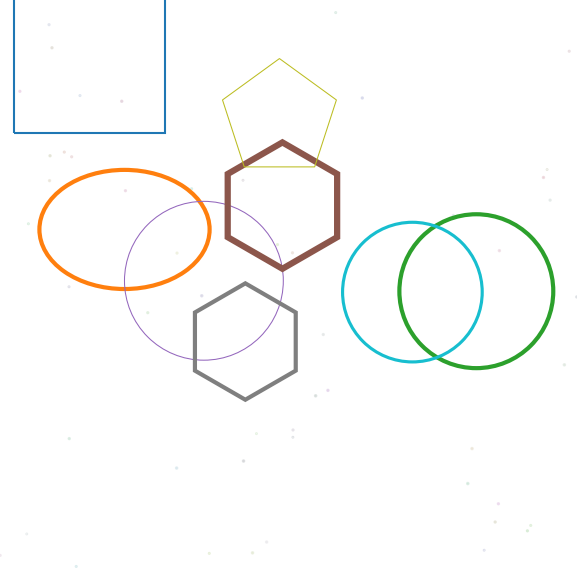[{"shape": "square", "thickness": 1, "radius": 0.65, "center": [0.155, 0.899]}, {"shape": "oval", "thickness": 2, "radius": 0.74, "center": [0.216, 0.602]}, {"shape": "circle", "thickness": 2, "radius": 0.67, "center": [0.825, 0.495]}, {"shape": "circle", "thickness": 0.5, "radius": 0.69, "center": [0.353, 0.513]}, {"shape": "hexagon", "thickness": 3, "radius": 0.55, "center": [0.489, 0.643]}, {"shape": "hexagon", "thickness": 2, "radius": 0.5, "center": [0.425, 0.408]}, {"shape": "pentagon", "thickness": 0.5, "radius": 0.52, "center": [0.484, 0.794]}, {"shape": "circle", "thickness": 1.5, "radius": 0.6, "center": [0.714, 0.493]}]